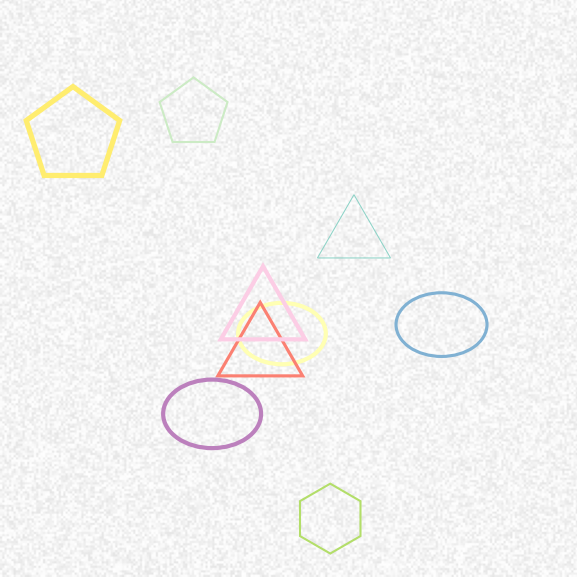[{"shape": "triangle", "thickness": 0.5, "radius": 0.37, "center": [0.613, 0.589]}, {"shape": "oval", "thickness": 2, "radius": 0.38, "center": [0.488, 0.421]}, {"shape": "triangle", "thickness": 1.5, "radius": 0.42, "center": [0.451, 0.391]}, {"shape": "oval", "thickness": 1.5, "radius": 0.39, "center": [0.765, 0.437]}, {"shape": "hexagon", "thickness": 1, "radius": 0.3, "center": [0.572, 0.101]}, {"shape": "triangle", "thickness": 2, "radius": 0.42, "center": [0.455, 0.454]}, {"shape": "oval", "thickness": 2, "radius": 0.42, "center": [0.367, 0.283]}, {"shape": "pentagon", "thickness": 1, "radius": 0.31, "center": [0.335, 0.803]}, {"shape": "pentagon", "thickness": 2.5, "radius": 0.43, "center": [0.126, 0.764]}]